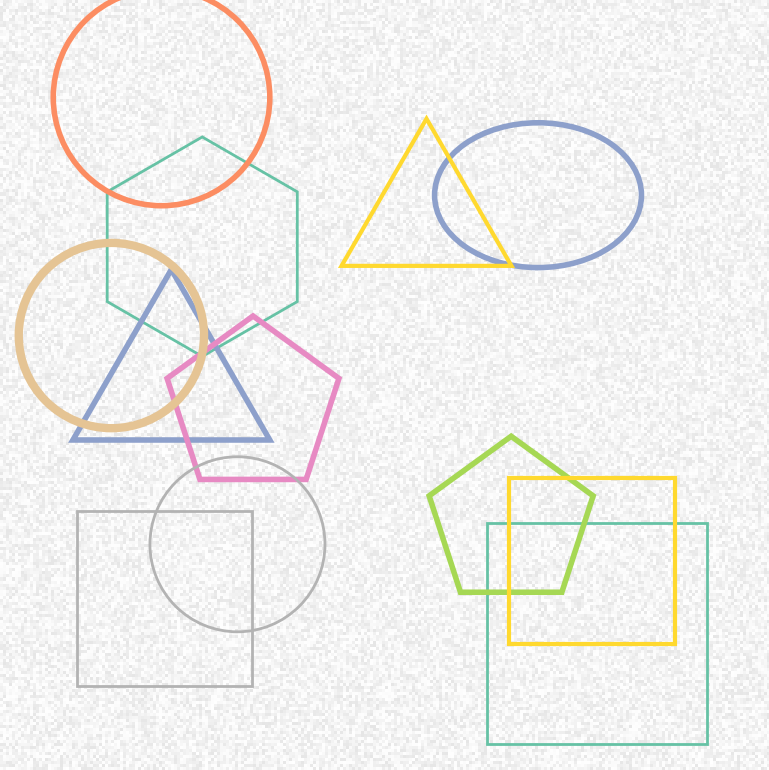[{"shape": "hexagon", "thickness": 1, "radius": 0.71, "center": [0.263, 0.68]}, {"shape": "square", "thickness": 1, "radius": 0.71, "center": [0.775, 0.177]}, {"shape": "circle", "thickness": 2, "radius": 0.7, "center": [0.21, 0.873]}, {"shape": "oval", "thickness": 2, "radius": 0.67, "center": [0.699, 0.747]}, {"shape": "triangle", "thickness": 2, "radius": 0.74, "center": [0.223, 0.502]}, {"shape": "pentagon", "thickness": 2, "radius": 0.59, "center": [0.329, 0.472]}, {"shape": "pentagon", "thickness": 2, "radius": 0.56, "center": [0.664, 0.321]}, {"shape": "square", "thickness": 1.5, "radius": 0.54, "center": [0.769, 0.271]}, {"shape": "triangle", "thickness": 1.5, "radius": 0.64, "center": [0.554, 0.718]}, {"shape": "circle", "thickness": 3, "radius": 0.6, "center": [0.145, 0.564]}, {"shape": "circle", "thickness": 1, "radius": 0.57, "center": [0.308, 0.293]}, {"shape": "square", "thickness": 1, "radius": 0.57, "center": [0.214, 0.223]}]